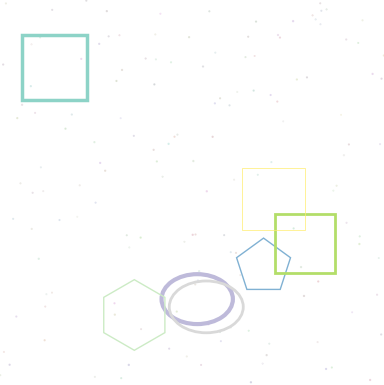[{"shape": "square", "thickness": 2.5, "radius": 0.42, "center": [0.142, 0.825]}, {"shape": "oval", "thickness": 3, "radius": 0.46, "center": [0.512, 0.223]}, {"shape": "pentagon", "thickness": 1, "radius": 0.37, "center": [0.685, 0.308]}, {"shape": "square", "thickness": 2, "radius": 0.39, "center": [0.793, 0.367]}, {"shape": "oval", "thickness": 2, "radius": 0.48, "center": [0.536, 0.203]}, {"shape": "hexagon", "thickness": 1, "radius": 0.46, "center": [0.349, 0.182]}, {"shape": "square", "thickness": 0.5, "radius": 0.41, "center": [0.71, 0.482]}]